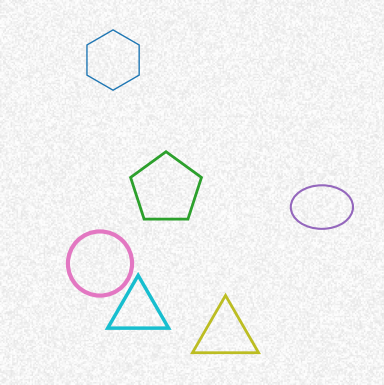[{"shape": "hexagon", "thickness": 1, "radius": 0.39, "center": [0.294, 0.844]}, {"shape": "pentagon", "thickness": 2, "radius": 0.48, "center": [0.431, 0.509]}, {"shape": "oval", "thickness": 1.5, "radius": 0.4, "center": [0.836, 0.462]}, {"shape": "circle", "thickness": 3, "radius": 0.42, "center": [0.26, 0.316]}, {"shape": "triangle", "thickness": 2, "radius": 0.5, "center": [0.586, 0.133]}, {"shape": "triangle", "thickness": 2.5, "radius": 0.46, "center": [0.359, 0.193]}]